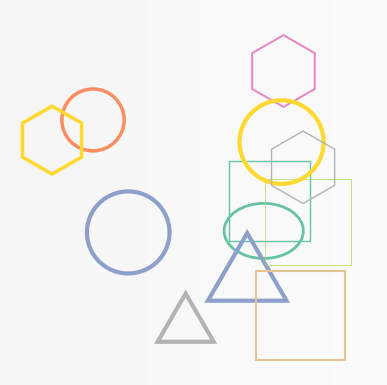[{"shape": "square", "thickness": 1, "radius": 0.52, "center": [0.695, 0.478]}, {"shape": "oval", "thickness": 2, "radius": 0.51, "center": [0.681, 0.4]}, {"shape": "circle", "thickness": 2.5, "radius": 0.4, "center": [0.24, 0.689]}, {"shape": "triangle", "thickness": 3, "radius": 0.59, "center": [0.638, 0.278]}, {"shape": "circle", "thickness": 3, "radius": 0.53, "center": [0.331, 0.396]}, {"shape": "hexagon", "thickness": 1.5, "radius": 0.47, "center": [0.732, 0.815]}, {"shape": "square", "thickness": 0.5, "radius": 0.55, "center": [0.795, 0.423]}, {"shape": "hexagon", "thickness": 2.5, "radius": 0.44, "center": [0.134, 0.636]}, {"shape": "circle", "thickness": 3, "radius": 0.54, "center": [0.727, 0.631]}, {"shape": "square", "thickness": 1.5, "radius": 0.58, "center": [0.777, 0.18]}, {"shape": "triangle", "thickness": 3, "radius": 0.42, "center": [0.479, 0.154]}, {"shape": "hexagon", "thickness": 1, "radius": 0.47, "center": [0.782, 0.565]}]